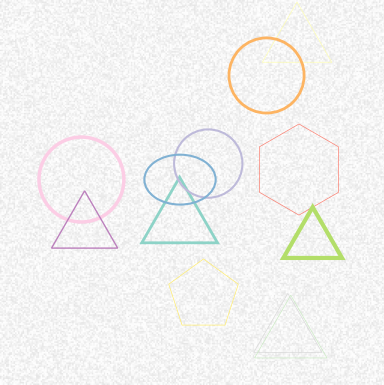[{"shape": "triangle", "thickness": 2, "radius": 0.57, "center": [0.467, 0.426]}, {"shape": "triangle", "thickness": 0.5, "radius": 0.52, "center": [0.772, 0.89]}, {"shape": "circle", "thickness": 1.5, "radius": 0.44, "center": [0.541, 0.575]}, {"shape": "hexagon", "thickness": 0.5, "radius": 0.59, "center": [0.777, 0.56]}, {"shape": "oval", "thickness": 1.5, "radius": 0.46, "center": [0.468, 0.533]}, {"shape": "circle", "thickness": 2, "radius": 0.49, "center": [0.692, 0.804]}, {"shape": "triangle", "thickness": 3, "radius": 0.44, "center": [0.812, 0.374]}, {"shape": "circle", "thickness": 2.5, "radius": 0.55, "center": [0.212, 0.534]}, {"shape": "triangle", "thickness": 0.5, "radius": 0.51, "center": [0.748, 0.136]}, {"shape": "triangle", "thickness": 1, "radius": 0.5, "center": [0.22, 0.405]}, {"shape": "triangle", "thickness": 0.5, "radius": 0.54, "center": [0.755, 0.125]}, {"shape": "pentagon", "thickness": 0.5, "radius": 0.47, "center": [0.529, 0.232]}]